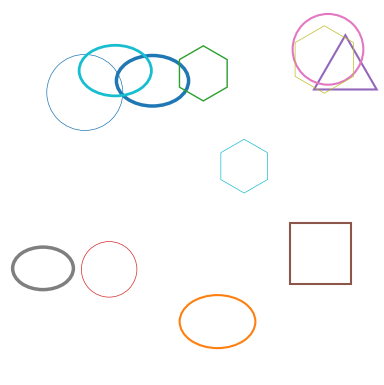[{"shape": "oval", "thickness": 2.5, "radius": 0.47, "center": [0.396, 0.79]}, {"shape": "circle", "thickness": 0.5, "radius": 0.49, "center": [0.22, 0.76]}, {"shape": "oval", "thickness": 1.5, "radius": 0.49, "center": [0.565, 0.165]}, {"shape": "hexagon", "thickness": 1, "radius": 0.36, "center": [0.528, 0.809]}, {"shape": "circle", "thickness": 0.5, "radius": 0.36, "center": [0.283, 0.3]}, {"shape": "triangle", "thickness": 1.5, "radius": 0.47, "center": [0.897, 0.815]}, {"shape": "square", "thickness": 1.5, "radius": 0.4, "center": [0.834, 0.341]}, {"shape": "circle", "thickness": 1.5, "radius": 0.46, "center": [0.852, 0.872]}, {"shape": "oval", "thickness": 2.5, "radius": 0.39, "center": [0.112, 0.303]}, {"shape": "hexagon", "thickness": 0.5, "radius": 0.44, "center": [0.842, 0.845]}, {"shape": "oval", "thickness": 2, "radius": 0.47, "center": [0.299, 0.817]}, {"shape": "hexagon", "thickness": 0.5, "radius": 0.35, "center": [0.634, 0.569]}]